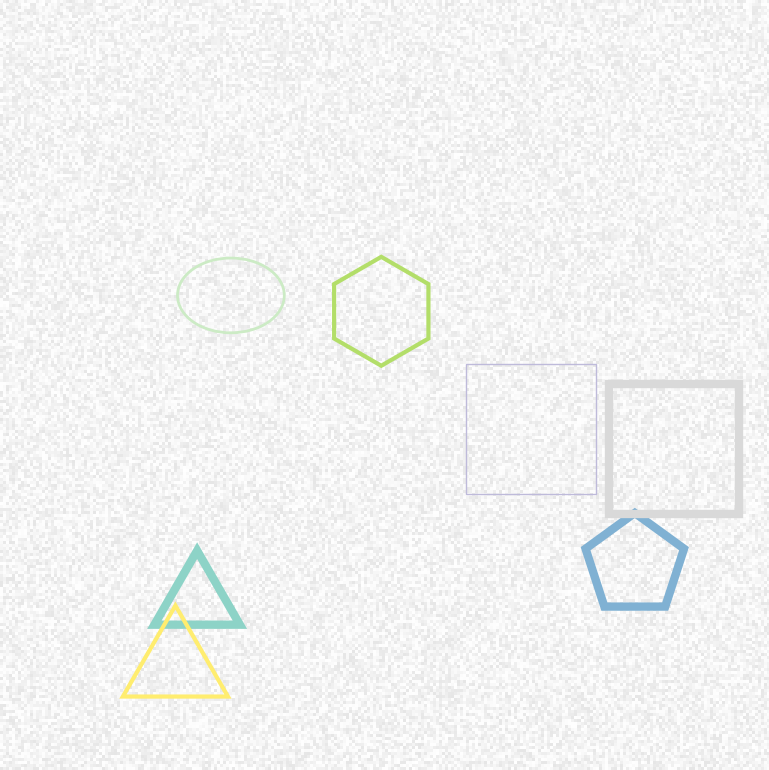[{"shape": "triangle", "thickness": 3, "radius": 0.32, "center": [0.256, 0.221]}, {"shape": "square", "thickness": 0.5, "radius": 0.42, "center": [0.69, 0.443]}, {"shape": "pentagon", "thickness": 3, "radius": 0.34, "center": [0.824, 0.267]}, {"shape": "hexagon", "thickness": 1.5, "radius": 0.35, "center": [0.495, 0.596]}, {"shape": "square", "thickness": 3, "radius": 0.42, "center": [0.875, 0.417]}, {"shape": "oval", "thickness": 1, "radius": 0.35, "center": [0.3, 0.616]}, {"shape": "triangle", "thickness": 1.5, "radius": 0.39, "center": [0.228, 0.135]}]